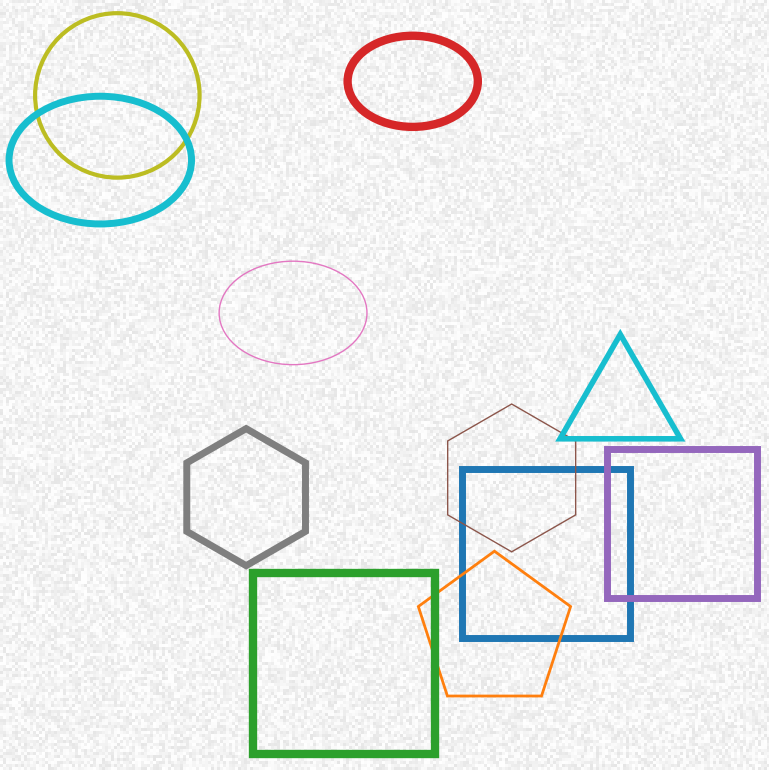[{"shape": "square", "thickness": 2.5, "radius": 0.55, "center": [0.709, 0.281]}, {"shape": "pentagon", "thickness": 1, "radius": 0.52, "center": [0.642, 0.18]}, {"shape": "square", "thickness": 3, "radius": 0.59, "center": [0.447, 0.138]}, {"shape": "oval", "thickness": 3, "radius": 0.42, "center": [0.536, 0.894]}, {"shape": "square", "thickness": 2.5, "radius": 0.48, "center": [0.886, 0.32]}, {"shape": "hexagon", "thickness": 0.5, "radius": 0.48, "center": [0.665, 0.379]}, {"shape": "oval", "thickness": 0.5, "radius": 0.48, "center": [0.381, 0.594]}, {"shape": "hexagon", "thickness": 2.5, "radius": 0.44, "center": [0.32, 0.354]}, {"shape": "circle", "thickness": 1.5, "radius": 0.53, "center": [0.152, 0.876]}, {"shape": "oval", "thickness": 2.5, "radius": 0.59, "center": [0.13, 0.792]}, {"shape": "triangle", "thickness": 2, "radius": 0.45, "center": [0.806, 0.475]}]